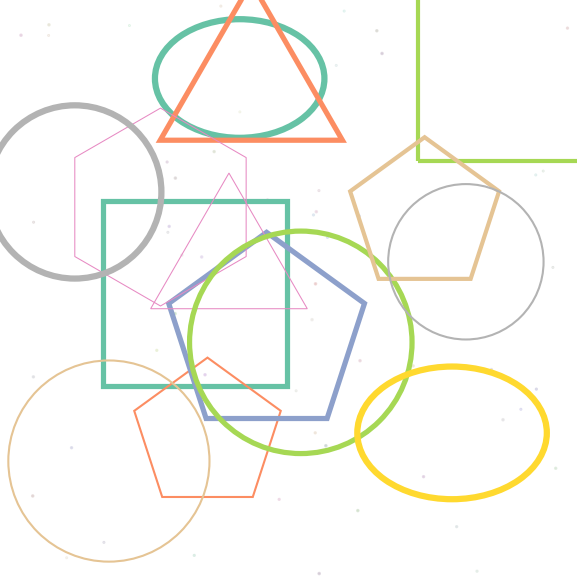[{"shape": "oval", "thickness": 3, "radius": 0.73, "center": [0.415, 0.863]}, {"shape": "square", "thickness": 2.5, "radius": 0.8, "center": [0.338, 0.491]}, {"shape": "pentagon", "thickness": 1, "radius": 0.67, "center": [0.359, 0.246]}, {"shape": "triangle", "thickness": 2.5, "radius": 0.91, "center": [0.435, 0.847]}, {"shape": "pentagon", "thickness": 2.5, "radius": 0.89, "center": [0.462, 0.419]}, {"shape": "triangle", "thickness": 0.5, "radius": 0.78, "center": [0.396, 0.543]}, {"shape": "hexagon", "thickness": 0.5, "radius": 0.86, "center": [0.278, 0.641]}, {"shape": "square", "thickness": 2, "radius": 0.71, "center": [0.866, 0.862]}, {"shape": "circle", "thickness": 2.5, "radius": 0.96, "center": [0.521, 0.406]}, {"shape": "oval", "thickness": 3, "radius": 0.82, "center": [0.783, 0.25]}, {"shape": "pentagon", "thickness": 2, "radius": 0.68, "center": [0.735, 0.626]}, {"shape": "circle", "thickness": 1, "radius": 0.87, "center": [0.189, 0.201]}, {"shape": "circle", "thickness": 3, "radius": 0.75, "center": [0.129, 0.667]}, {"shape": "circle", "thickness": 1, "radius": 0.67, "center": [0.807, 0.546]}]